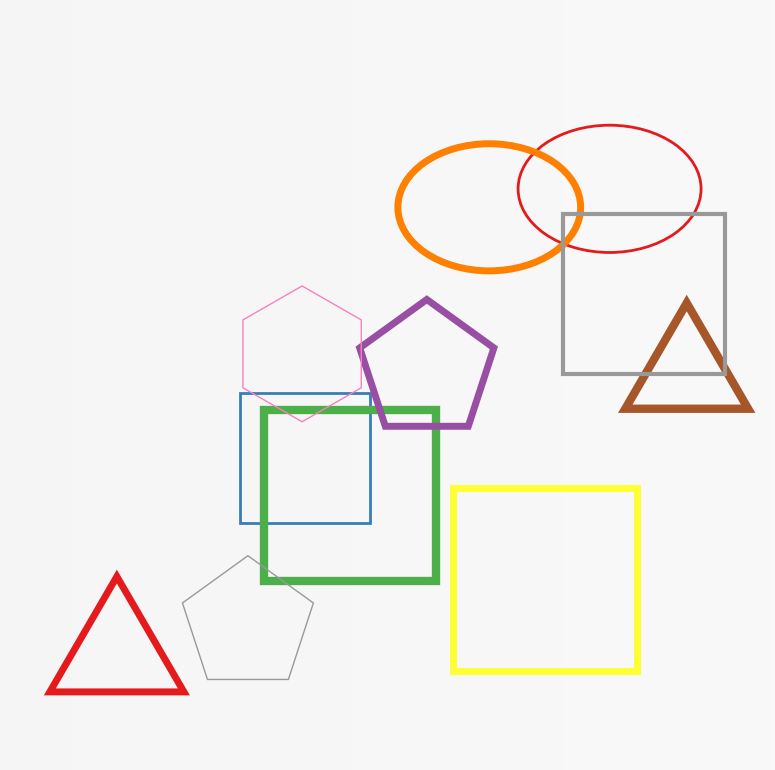[{"shape": "triangle", "thickness": 2.5, "radius": 0.5, "center": [0.151, 0.151]}, {"shape": "oval", "thickness": 1, "radius": 0.59, "center": [0.787, 0.755]}, {"shape": "square", "thickness": 1, "radius": 0.42, "center": [0.393, 0.405]}, {"shape": "square", "thickness": 3, "radius": 0.56, "center": [0.451, 0.357]}, {"shape": "pentagon", "thickness": 2.5, "radius": 0.46, "center": [0.551, 0.52]}, {"shape": "oval", "thickness": 2.5, "radius": 0.59, "center": [0.631, 0.731]}, {"shape": "square", "thickness": 2.5, "radius": 0.59, "center": [0.703, 0.248]}, {"shape": "triangle", "thickness": 3, "radius": 0.46, "center": [0.886, 0.515]}, {"shape": "hexagon", "thickness": 0.5, "radius": 0.44, "center": [0.39, 0.54]}, {"shape": "square", "thickness": 1.5, "radius": 0.52, "center": [0.831, 0.618]}, {"shape": "pentagon", "thickness": 0.5, "radius": 0.44, "center": [0.32, 0.189]}]